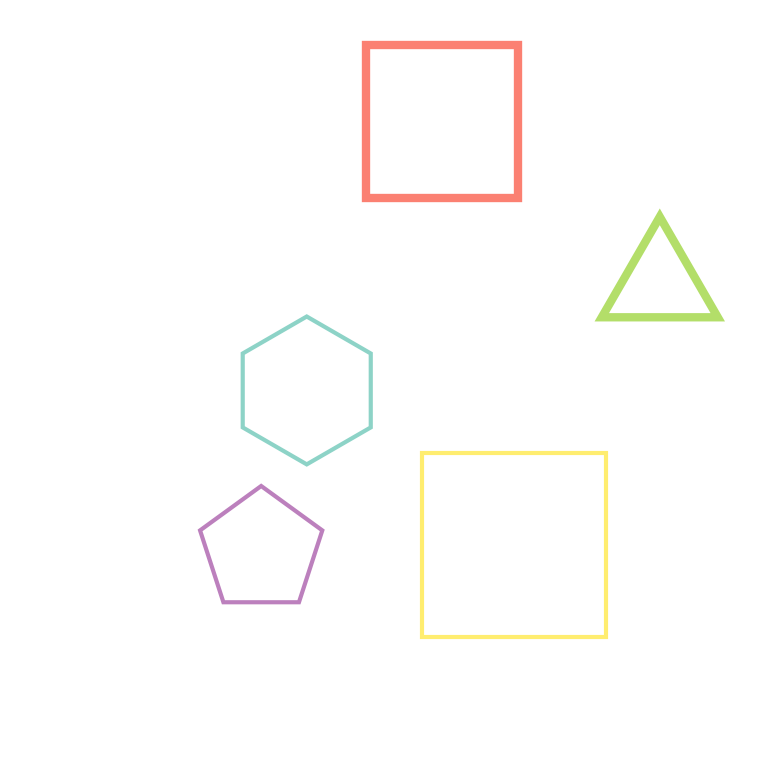[{"shape": "hexagon", "thickness": 1.5, "radius": 0.48, "center": [0.398, 0.493]}, {"shape": "square", "thickness": 3, "radius": 0.49, "center": [0.574, 0.842]}, {"shape": "triangle", "thickness": 3, "radius": 0.43, "center": [0.857, 0.631]}, {"shape": "pentagon", "thickness": 1.5, "radius": 0.42, "center": [0.339, 0.285]}, {"shape": "square", "thickness": 1.5, "radius": 0.6, "center": [0.667, 0.292]}]